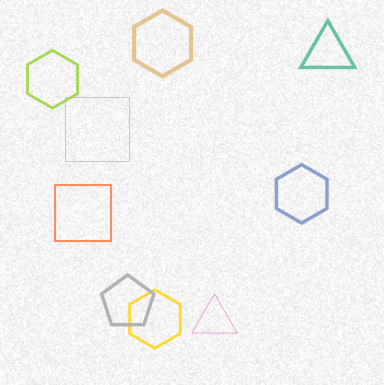[{"shape": "triangle", "thickness": 2.5, "radius": 0.4, "center": [0.851, 0.865]}, {"shape": "square", "thickness": 1.5, "radius": 0.36, "center": [0.216, 0.445]}, {"shape": "hexagon", "thickness": 2.5, "radius": 0.38, "center": [0.784, 0.497]}, {"shape": "triangle", "thickness": 0.5, "radius": 0.34, "center": [0.557, 0.169]}, {"shape": "hexagon", "thickness": 2, "radius": 0.38, "center": [0.136, 0.794]}, {"shape": "hexagon", "thickness": 2, "radius": 0.38, "center": [0.402, 0.171]}, {"shape": "hexagon", "thickness": 3, "radius": 0.43, "center": [0.422, 0.887]}, {"shape": "pentagon", "thickness": 2.5, "radius": 0.36, "center": [0.332, 0.214]}, {"shape": "square", "thickness": 0.5, "radius": 0.42, "center": [0.253, 0.665]}]